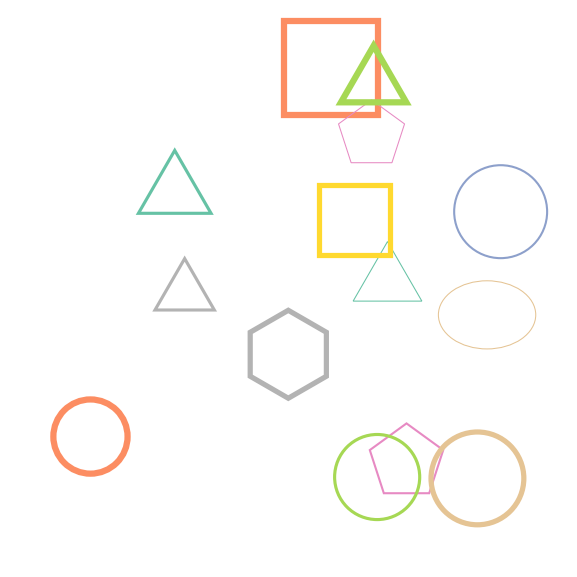[{"shape": "triangle", "thickness": 0.5, "radius": 0.34, "center": [0.671, 0.512]}, {"shape": "triangle", "thickness": 1.5, "radius": 0.36, "center": [0.303, 0.666]}, {"shape": "circle", "thickness": 3, "radius": 0.32, "center": [0.157, 0.243]}, {"shape": "square", "thickness": 3, "radius": 0.41, "center": [0.573, 0.881]}, {"shape": "circle", "thickness": 1, "radius": 0.4, "center": [0.867, 0.633]}, {"shape": "pentagon", "thickness": 1, "radius": 0.33, "center": [0.704, 0.199]}, {"shape": "pentagon", "thickness": 0.5, "radius": 0.3, "center": [0.643, 0.766]}, {"shape": "circle", "thickness": 1.5, "radius": 0.37, "center": [0.653, 0.173]}, {"shape": "triangle", "thickness": 3, "radius": 0.33, "center": [0.647, 0.855]}, {"shape": "square", "thickness": 2.5, "radius": 0.3, "center": [0.614, 0.618]}, {"shape": "circle", "thickness": 2.5, "radius": 0.4, "center": [0.827, 0.171]}, {"shape": "oval", "thickness": 0.5, "radius": 0.42, "center": [0.843, 0.454]}, {"shape": "hexagon", "thickness": 2.5, "radius": 0.38, "center": [0.499, 0.386]}, {"shape": "triangle", "thickness": 1.5, "radius": 0.3, "center": [0.32, 0.492]}]